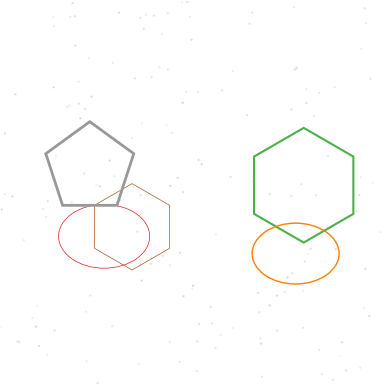[{"shape": "oval", "thickness": 0.5, "radius": 0.59, "center": [0.27, 0.386]}, {"shape": "hexagon", "thickness": 1.5, "radius": 0.74, "center": [0.789, 0.519]}, {"shape": "oval", "thickness": 1, "radius": 0.56, "center": [0.768, 0.341]}, {"shape": "hexagon", "thickness": 0.5, "radius": 0.56, "center": [0.343, 0.411]}, {"shape": "pentagon", "thickness": 2, "radius": 0.6, "center": [0.233, 0.564]}]